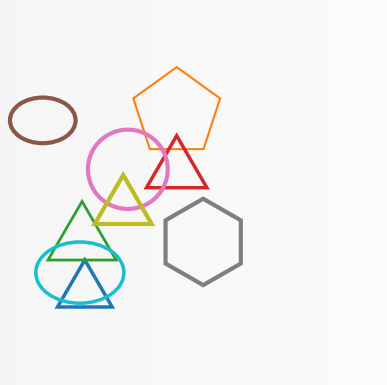[{"shape": "triangle", "thickness": 2.5, "radius": 0.41, "center": [0.219, 0.243]}, {"shape": "pentagon", "thickness": 1.5, "radius": 0.59, "center": [0.456, 0.708]}, {"shape": "triangle", "thickness": 2, "radius": 0.51, "center": [0.212, 0.375]}, {"shape": "triangle", "thickness": 2.5, "radius": 0.45, "center": [0.456, 0.557]}, {"shape": "oval", "thickness": 3, "radius": 0.42, "center": [0.11, 0.687]}, {"shape": "circle", "thickness": 3, "radius": 0.51, "center": [0.33, 0.56]}, {"shape": "hexagon", "thickness": 3, "radius": 0.56, "center": [0.524, 0.372]}, {"shape": "triangle", "thickness": 3, "radius": 0.42, "center": [0.318, 0.461]}, {"shape": "oval", "thickness": 2.5, "radius": 0.57, "center": [0.206, 0.292]}]